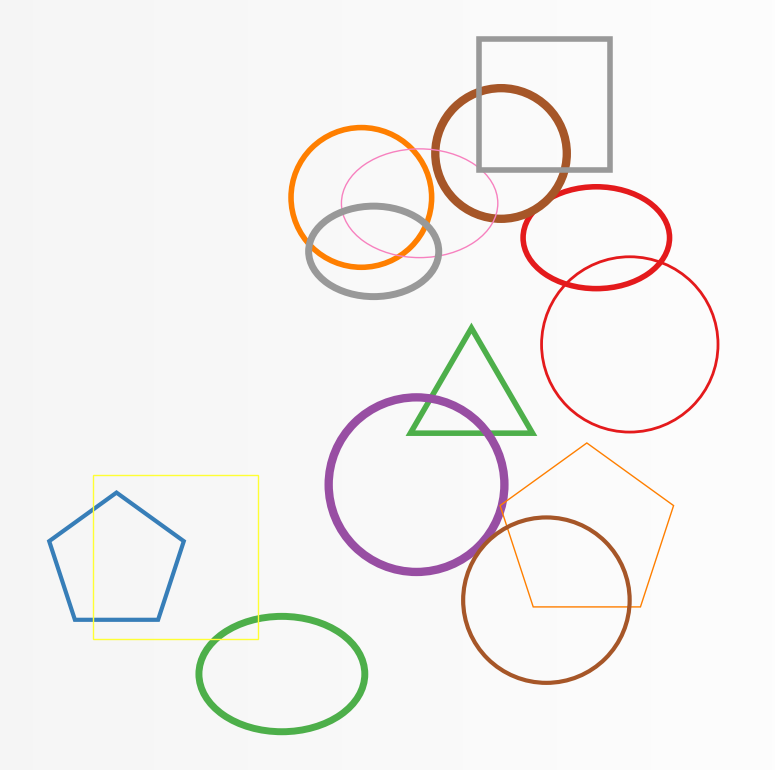[{"shape": "oval", "thickness": 2, "radius": 0.47, "center": [0.769, 0.691]}, {"shape": "circle", "thickness": 1, "radius": 0.57, "center": [0.813, 0.553]}, {"shape": "pentagon", "thickness": 1.5, "radius": 0.46, "center": [0.15, 0.269]}, {"shape": "triangle", "thickness": 2, "radius": 0.45, "center": [0.608, 0.483]}, {"shape": "oval", "thickness": 2.5, "radius": 0.54, "center": [0.364, 0.125]}, {"shape": "circle", "thickness": 3, "radius": 0.57, "center": [0.537, 0.371]}, {"shape": "pentagon", "thickness": 0.5, "radius": 0.59, "center": [0.757, 0.307]}, {"shape": "circle", "thickness": 2, "radius": 0.45, "center": [0.466, 0.744]}, {"shape": "square", "thickness": 0.5, "radius": 0.53, "center": [0.227, 0.276]}, {"shape": "circle", "thickness": 1.5, "radius": 0.54, "center": [0.705, 0.221]}, {"shape": "circle", "thickness": 3, "radius": 0.42, "center": [0.647, 0.801]}, {"shape": "oval", "thickness": 0.5, "radius": 0.5, "center": [0.541, 0.736]}, {"shape": "square", "thickness": 2, "radius": 0.42, "center": [0.703, 0.864]}, {"shape": "oval", "thickness": 2.5, "radius": 0.42, "center": [0.482, 0.674]}]